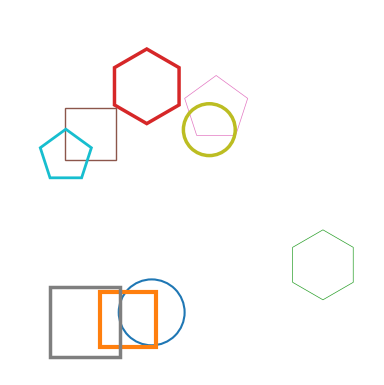[{"shape": "circle", "thickness": 1.5, "radius": 0.43, "center": [0.394, 0.189]}, {"shape": "square", "thickness": 3, "radius": 0.36, "center": [0.333, 0.17]}, {"shape": "hexagon", "thickness": 0.5, "radius": 0.45, "center": [0.839, 0.312]}, {"shape": "hexagon", "thickness": 2.5, "radius": 0.48, "center": [0.381, 0.776]}, {"shape": "square", "thickness": 1, "radius": 0.34, "center": [0.235, 0.653]}, {"shape": "pentagon", "thickness": 0.5, "radius": 0.43, "center": [0.561, 0.718]}, {"shape": "square", "thickness": 2.5, "radius": 0.45, "center": [0.22, 0.165]}, {"shape": "circle", "thickness": 2.5, "radius": 0.34, "center": [0.544, 0.663]}, {"shape": "pentagon", "thickness": 2, "radius": 0.35, "center": [0.171, 0.595]}]